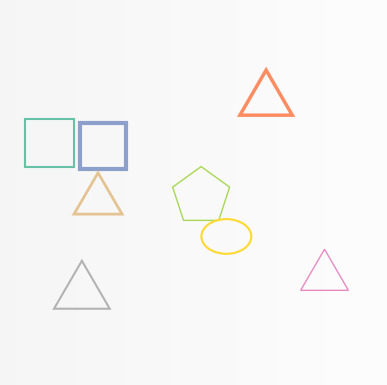[{"shape": "square", "thickness": 1.5, "radius": 0.32, "center": [0.129, 0.629]}, {"shape": "triangle", "thickness": 2.5, "radius": 0.39, "center": [0.687, 0.74]}, {"shape": "square", "thickness": 3, "radius": 0.3, "center": [0.265, 0.621]}, {"shape": "triangle", "thickness": 1, "radius": 0.36, "center": [0.837, 0.282]}, {"shape": "pentagon", "thickness": 1, "radius": 0.39, "center": [0.519, 0.49]}, {"shape": "oval", "thickness": 1.5, "radius": 0.32, "center": [0.584, 0.386]}, {"shape": "triangle", "thickness": 2, "radius": 0.36, "center": [0.253, 0.48]}, {"shape": "triangle", "thickness": 1.5, "radius": 0.42, "center": [0.211, 0.24]}]